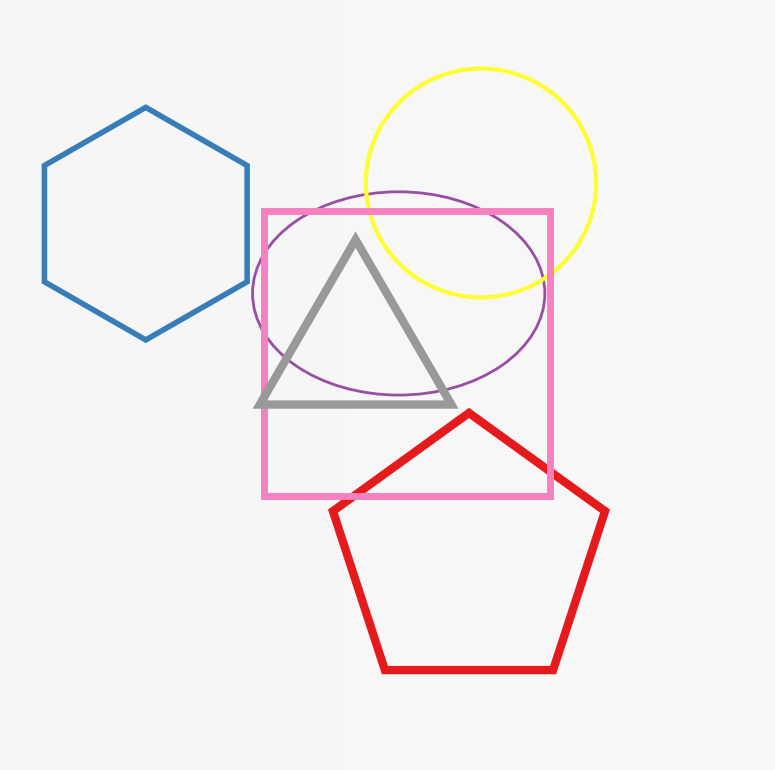[{"shape": "pentagon", "thickness": 3, "radius": 0.92, "center": [0.605, 0.279]}, {"shape": "hexagon", "thickness": 2, "radius": 0.75, "center": [0.188, 0.71]}, {"shape": "oval", "thickness": 1, "radius": 0.94, "center": [0.514, 0.619]}, {"shape": "circle", "thickness": 1.5, "radius": 0.74, "center": [0.621, 0.762]}, {"shape": "square", "thickness": 2.5, "radius": 0.92, "center": [0.525, 0.541]}, {"shape": "triangle", "thickness": 3, "radius": 0.71, "center": [0.459, 0.546]}]